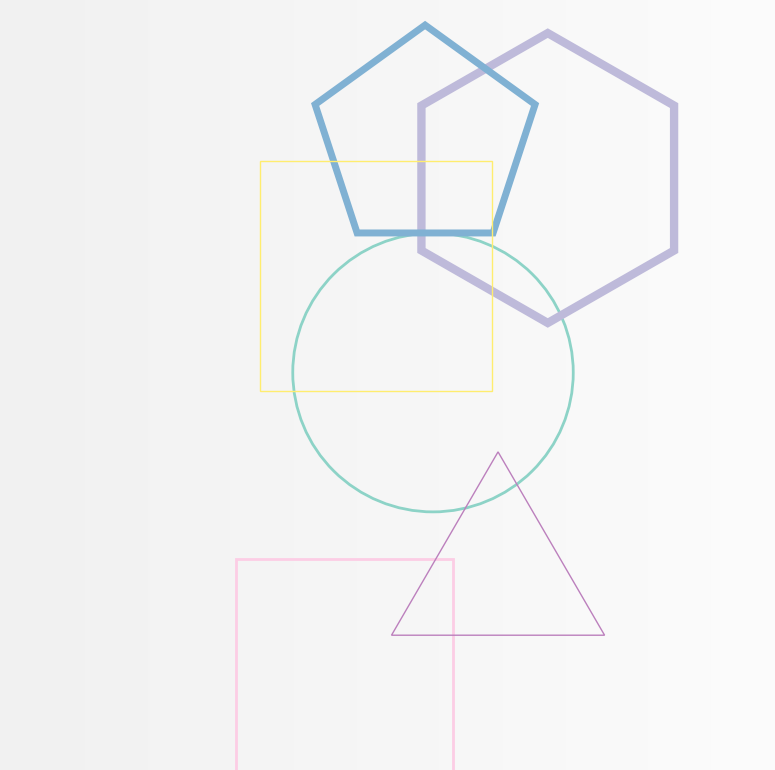[{"shape": "circle", "thickness": 1, "radius": 0.9, "center": [0.559, 0.516]}, {"shape": "hexagon", "thickness": 3, "radius": 0.94, "center": [0.707, 0.769]}, {"shape": "pentagon", "thickness": 2.5, "radius": 0.75, "center": [0.549, 0.818]}, {"shape": "square", "thickness": 1, "radius": 0.7, "center": [0.445, 0.134]}, {"shape": "triangle", "thickness": 0.5, "radius": 0.79, "center": [0.643, 0.254]}, {"shape": "square", "thickness": 0.5, "radius": 0.75, "center": [0.485, 0.641]}]